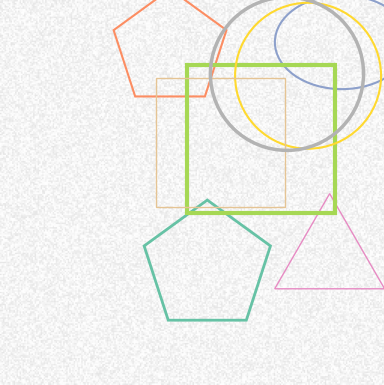[{"shape": "pentagon", "thickness": 2, "radius": 0.86, "center": [0.538, 0.308]}, {"shape": "pentagon", "thickness": 1.5, "radius": 0.77, "center": [0.442, 0.874]}, {"shape": "oval", "thickness": 1.5, "radius": 0.87, "center": [0.888, 0.89]}, {"shape": "triangle", "thickness": 1, "radius": 0.82, "center": [0.856, 0.332]}, {"shape": "square", "thickness": 3, "radius": 0.96, "center": [0.679, 0.639]}, {"shape": "circle", "thickness": 1.5, "radius": 0.95, "center": [0.8, 0.803]}, {"shape": "square", "thickness": 1, "radius": 0.84, "center": [0.573, 0.629]}, {"shape": "circle", "thickness": 2.5, "radius": 0.99, "center": [0.745, 0.808]}]